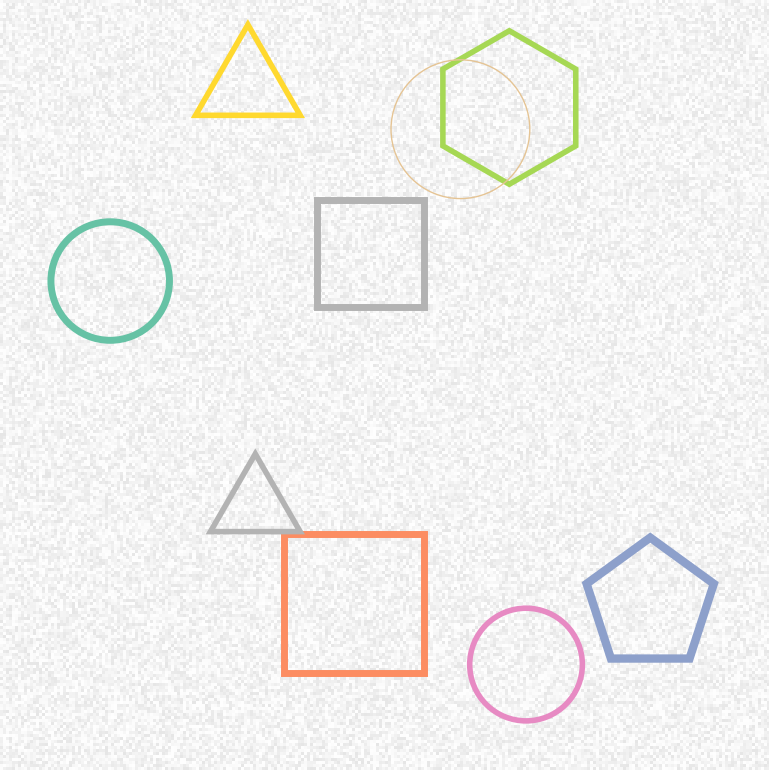[{"shape": "circle", "thickness": 2.5, "radius": 0.38, "center": [0.143, 0.635]}, {"shape": "square", "thickness": 2.5, "radius": 0.45, "center": [0.46, 0.216]}, {"shape": "pentagon", "thickness": 3, "radius": 0.43, "center": [0.844, 0.215]}, {"shape": "circle", "thickness": 2, "radius": 0.37, "center": [0.683, 0.137]}, {"shape": "hexagon", "thickness": 2, "radius": 0.5, "center": [0.661, 0.86]}, {"shape": "triangle", "thickness": 2, "radius": 0.39, "center": [0.322, 0.889]}, {"shape": "circle", "thickness": 0.5, "radius": 0.45, "center": [0.598, 0.832]}, {"shape": "square", "thickness": 2.5, "radius": 0.35, "center": [0.481, 0.67]}, {"shape": "triangle", "thickness": 2, "radius": 0.34, "center": [0.332, 0.343]}]